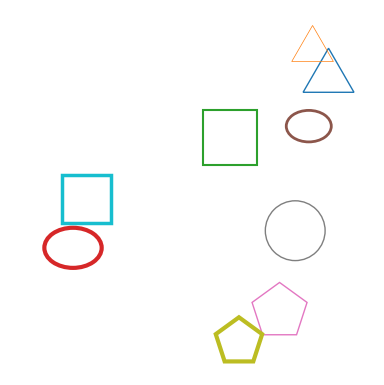[{"shape": "triangle", "thickness": 1, "radius": 0.38, "center": [0.853, 0.798]}, {"shape": "triangle", "thickness": 0.5, "radius": 0.31, "center": [0.812, 0.871]}, {"shape": "square", "thickness": 1.5, "radius": 0.36, "center": [0.597, 0.643]}, {"shape": "oval", "thickness": 3, "radius": 0.37, "center": [0.19, 0.356]}, {"shape": "oval", "thickness": 2, "radius": 0.29, "center": [0.802, 0.672]}, {"shape": "pentagon", "thickness": 1, "radius": 0.38, "center": [0.726, 0.191]}, {"shape": "circle", "thickness": 1, "radius": 0.39, "center": [0.767, 0.401]}, {"shape": "pentagon", "thickness": 3, "radius": 0.32, "center": [0.621, 0.112]}, {"shape": "square", "thickness": 2.5, "radius": 0.31, "center": [0.224, 0.484]}]